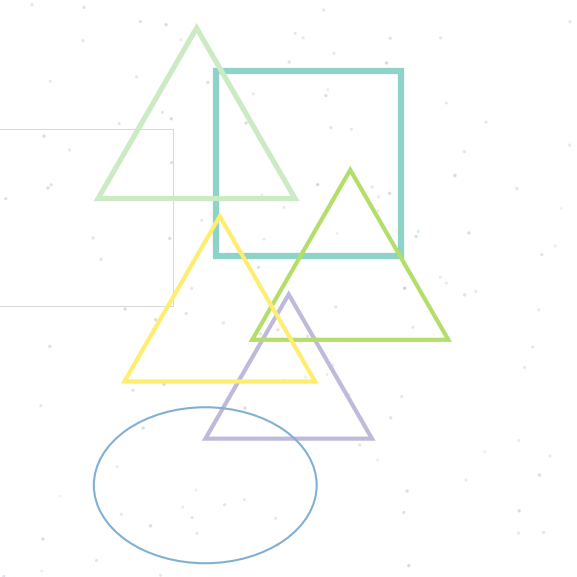[{"shape": "square", "thickness": 3, "radius": 0.8, "center": [0.534, 0.716]}, {"shape": "triangle", "thickness": 2, "radius": 0.83, "center": [0.5, 0.323]}, {"shape": "oval", "thickness": 1, "radius": 0.96, "center": [0.355, 0.159]}, {"shape": "triangle", "thickness": 2, "radius": 0.98, "center": [0.607, 0.509]}, {"shape": "square", "thickness": 0.5, "radius": 0.77, "center": [0.146, 0.623]}, {"shape": "triangle", "thickness": 2.5, "radius": 0.98, "center": [0.34, 0.754]}, {"shape": "triangle", "thickness": 2, "radius": 0.95, "center": [0.381, 0.434]}]